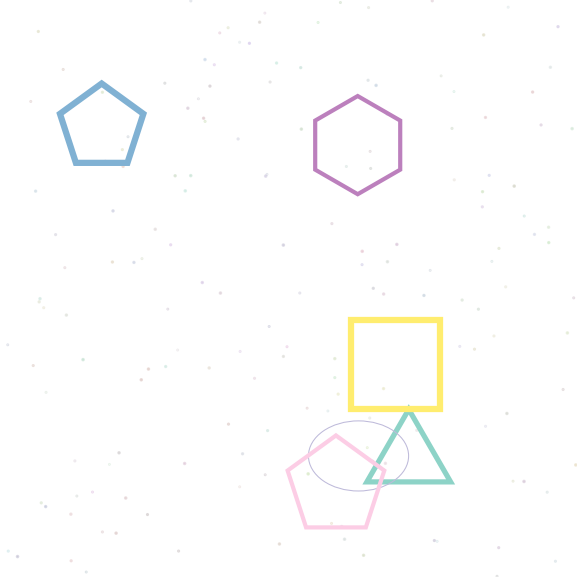[{"shape": "triangle", "thickness": 2.5, "radius": 0.42, "center": [0.708, 0.207]}, {"shape": "oval", "thickness": 0.5, "radius": 0.43, "center": [0.621, 0.21]}, {"shape": "pentagon", "thickness": 3, "radius": 0.38, "center": [0.176, 0.779]}, {"shape": "pentagon", "thickness": 2, "radius": 0.44, "center": [0.582, 0.157]}, {"shape": "hexagon", "thickness": 2, "radius": 0.42, "center": [0.619, 0.748]}, {"shape": "square", "thickness": 3, "radius": 0.39, "center": [0.685, 0.368]}]